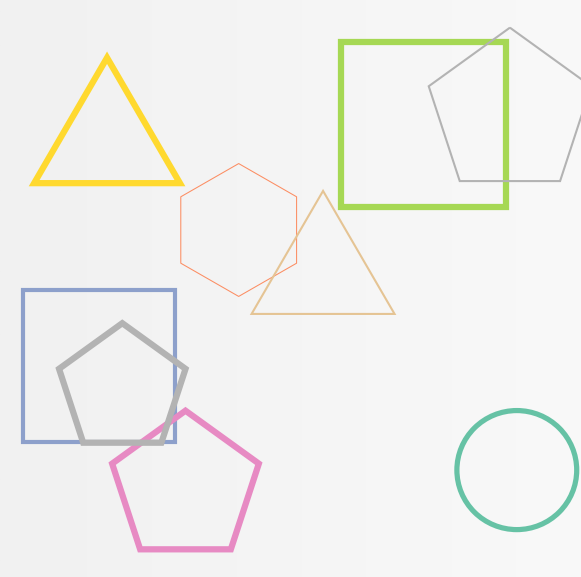[{"shape": "circle", "thickness": 2.5, "radius": 0.52, "center": [0.889, 0.185]}, {"shape": "hexagon", "thickness": 0.5, "radius": 0.58, "center": [0.411, 0.601]}, {"shape": "square", "thickness": 2, "radius": 0.66, "center": [0.17, 0.365]}, {"shape": "pentagon", "thickness": 3, "radius": 0.66, "center": [0.319, 0.155]}, {"shape": "square", "thickness": 3, "radius": 0.71, "center": [0.728, 0.784]}, {"shape": "triangle", "thickness": 3, "radius": 0.72, "center": [0.184, 0.754]}, {"shape": "triangle", "thickness": 1, "radius": 0.71, "center": [0.556, 0.527]}, {"shape": "pentagon", "thickness": 3, "radius": 0.57, "center": [0.21, 0.325]}, {"shape": "pentagon", "thickness": 1, "radius": 0.73, "center": [0.877, 0.804]}]